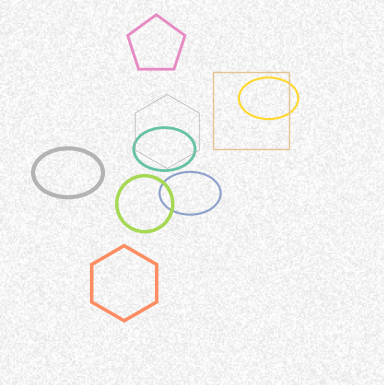[{"shape": "oval", "thickness": 2, "radius": 0.4, "center": [0.427, 0.613]}, {"shape": "hexagon", "thickness": 2.5, "radius": 0.49, "center": [0.323, 0.264]}, {"shape": "oval", "thickness": 1.5, "radius": 0.4, "center": [0.494, 0.498]}, {"shape": "pentagon", "thickness": 2, "radius": 0.39, "center": [0.406, 0.884]}, {"shape": "circle", "thickness": 2.5, "radius": 0.36, "center": [0.376, 0.471]}, {"shape": "oval", "thickness": 1.5, "radius": 0.39, "center": [0.698, 0.745]}, {"shape": "square", "thickness": 1, "radius": 0.5, "center": [0.652, 0.714]}, {"shape": "hexagon", "thickness": 0.5, "radius": 0.48, "center": [0.434, 0.658]}, {"shape": "oval", "thickness": 3, "radius": 0.45, "center": [0.177, 0.551]}]